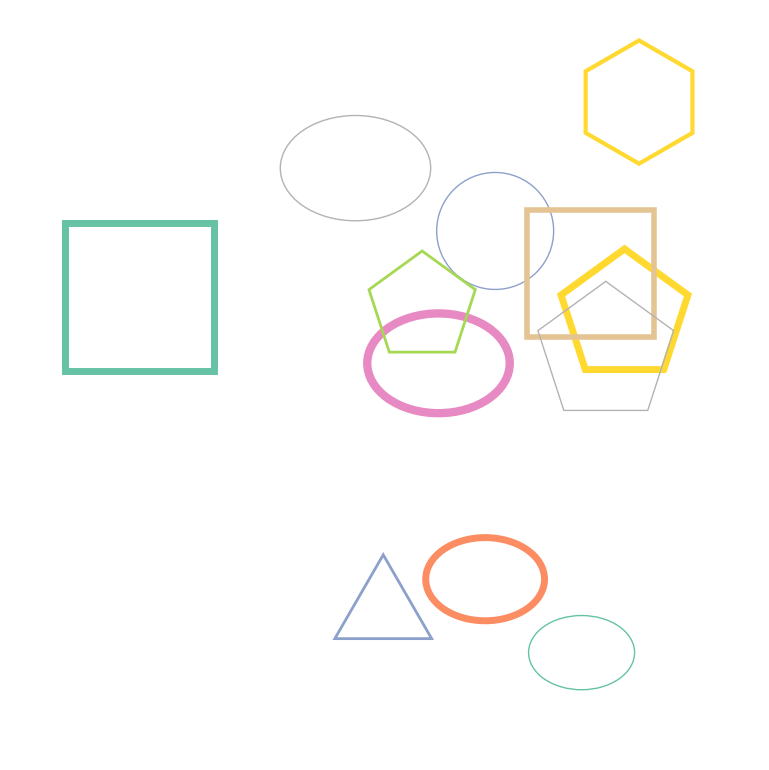[{"shape": "square", "thickness": 2.5, "radius": 0.48, "center": [0.181, 0.614]}, {"shape": "oval", "thickness": 0.5, "radius": 0.34, "center": [0.755, 0.152]}, {"shape": "oval", "thickness": 2.5, "radius": 0.39, "center": [0.63, 0.248]}, {"shape": "triangle", "thickness": 1, "radius": 0.36, "center": [0.498, 0.207]}, {"shape": "circle", "thickness": 0.5, "radius": 0.38, "center": [0.643, 0.7]}, {"shape": "oval", "thickness": 3, "radius": 0.46, "center": [0.569, 0.528]}, {"shape": "pentagon", "thickness": 1, "radius": 0.36, "center": [0.548, 0.601]}, {"shape": "pentagon", "thickness": 2.5, "radius": 0.43, "center": [0.811, 0.59]}, {"shape": "hexagon", "thickness": 1.5, "radius": 0.4, "center": [0.83, 0.867]}, {"shape": "square", "thickness": 2, "radius": 0.42, "center": [0.767, 0.645]}, {"shape": "pentagon", "thickness": 0.5, "radius": 0.46, "center": [0.787, 0.542]}, {"shape": "oval", "thickness": 0.5, "radius": 0.49, "center": [0.462, 0.782]}]